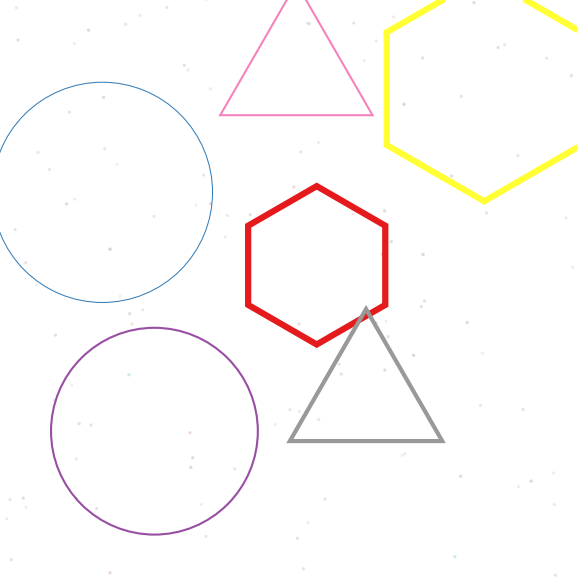[{"shape": "hexagon", "thickness": 3, "radius": 0.69, "center": [0.548, 0.54]}, {"shape": "circle", "thickness": 0.5, "radius": 0.95, "center": [0.177, 0.666]}, {"shape": "circle", "thickness": 1, "radius": 0.9, "center": [0.267, 0.252]}, {"shape": "hexagon", "thickness": 3, "radius": 0.97, "center": [0.838, 0.846]}, {"shape": "triangle", "thickness": 1, "radius": 0.76, "center": [0.513, 0.876]}, {"shape": "triangle", "thickness": 2, "radius": 0.76, "center": [0.634, 0.312]}]